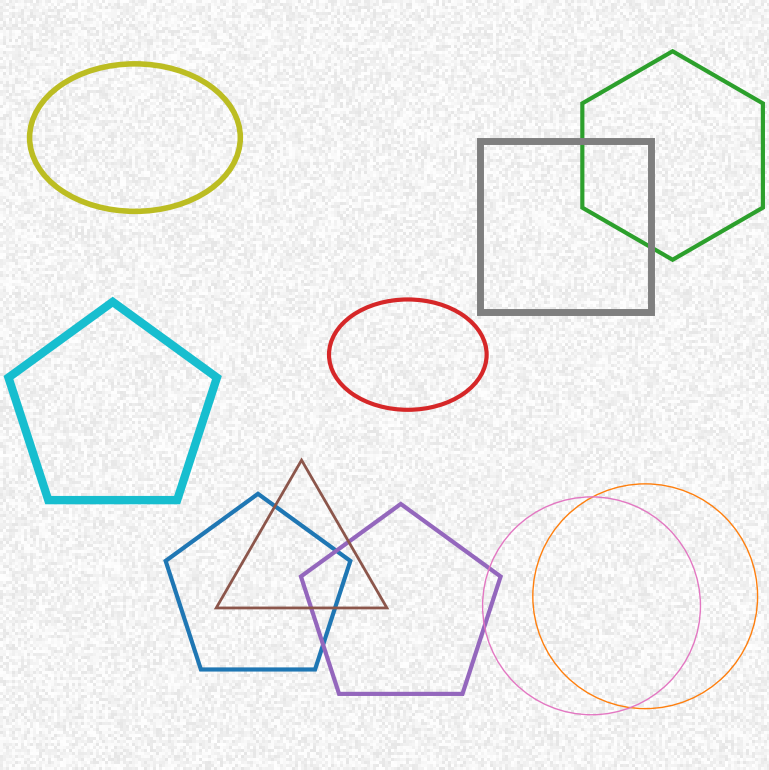[{"shape": "pentagon", "thickness": 1.5, "radius": 0.63, "center": [0.335, 0.233]}, {"shape": "circle", "thickness": 0.5, "radius": 0.73, "center": [0.838, 0.226]}, {"shape": "hexagon", "thickness": 1.5, "radius": 0.68, "center": [0.874, 0.798]}, {"shape": "oval", "thickness": 1.5, "radius": 0.51, "center": [0.53, 0.539]}, {"shape": "pentagon", "thickness": 1.5, "radius": 0.68, "center": [0.52, 0.209]}, {"shape": "triangle", "thickness": 1, "radius": 0.64, "center": [0.392, 0.274]}, {"shape": "circle", "thickness": 0.5, "radius": 0.71, "center": [0.768, 0.213]}, {"shape": "square", "thickness": 2.5, "radius": 0.56, "center": [0.734, 0.706]}, {"shape": "oval", "thickness": 2, "radius": 0.68, "center": [0.175, 0.821]}, {"shape": "pentagon", "thickness": 3, "radius": 0.71, "center": [0.146, 0.466]}]